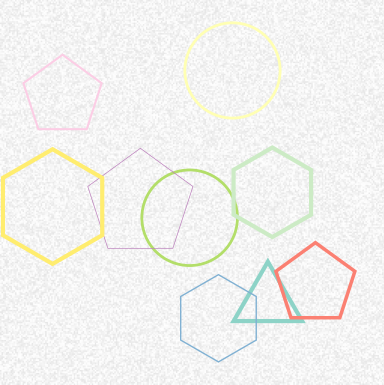[{"shape": "triangle", "thickness": 3, "radius": 0.51, "center": [0.696, 0.217]}, {"shape": "circle", "thickness": 2, "radius": 0.62, "center": [0.604, 0.817]}, {"shape": "pentagon", "thickness": 2.5, "radius": 0.54, "center": [0.819, 0.262]}, {"shape": "hexagon", "thickness": 1, "radius": 0.57, "center": [0.567, 0.173]}, {"shape": "circle", "thickness": 2, "radius": 0.62, "center": [0.493, 0.434]}, {"shape": "pentagon", "thickness": 1.5, "radius": 0.53, "center": [0.162, 0.751]}, {"shape": "pentagon", "thickness": 0.5, "radius": 0.72, "center": [0.365, 0.471]}, {"shape": "hexagon", "thickness": 3, "radius": 0.58, "center": [0.707, 0.5]}, {"shape": "hexagon", "thickness": 3, "radius": 0.74, "center": [0.137, 0.464]}]